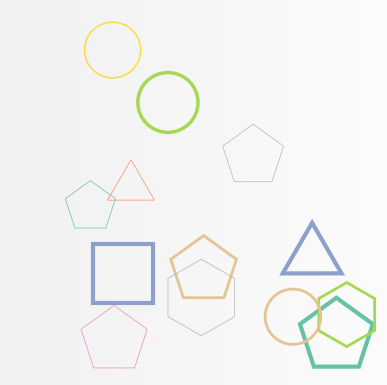[{"shape": "pentagon", "thickness": 3, "radius": 0.49, "center": [0.868, 0.128]}, {"shape": "pentagon", "thickness": 0.5, "radius": 0.34, "center": [0.233, 0.463]}, {"shape": "triangle", "thickness": 0.5, "radius": 0.35, "center": [0.338, 0.515]}, {"shape": "triangle", "thickness": 3, "radius": 0.44, "center": [0.805, 0.334]}, {"shape": "square", "thickness": 3, "radius": 0.39, "center": [0.318, 0.29]}, {"shape": "pentagon", "thickness": 0.5, "radius": 0.45, "center": [0.294, 0.117]}, {"shape": "circle", "thickness": 2.5, "radius": 0.39, "center": [0.433, 0.734]}, {"shape": "hexagon", "thickness": 2, "radius": 0.42, "center": [0.895, 0.183]}, {"shape": "circle", "thickness": 1, "radius": 0.36, "center": [0.291, 0.87]}, {"shape": "pentagon", "thickness": 2, "radius": 0.45, "center": [0.525, 0.299]}, {"shape": "circle", "thickness": 2, "radius": 0.36, "center": [0.756, 0.177]}, {"shape": "hexagon", "thickness": 0.5, "radius": 0.5, "center": [0.52, 0.227]}, {"shape": "pentagon", "thickness": 0.5, "radius": 0.41, "center": [0.653, 0.595]}]